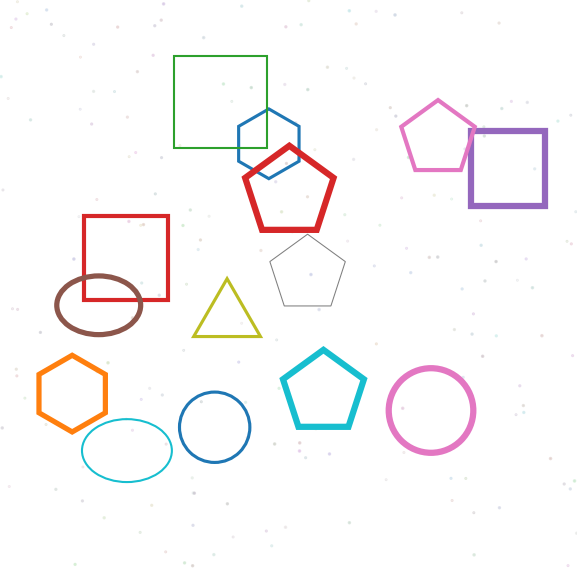[{"shape": "hexagon", "thickness": 1.5, "radius": 0.3, "center": [0.466, 0.75]}, {"shape": "circle", "thickness": 1.5, "radius": 0.3, "center": [0.372, 0.259]}, {"shape": "hexagon", "thickness": 2.5, "radius": 0.33, "center": [0.125, 0.318]}, {"shape": "square", "thickness": 1, "radius": 0.4, "center": [0.382, 0.823]}, {"shape": "square", "thickness": 2, "radius": 0.37, "center": [0.219, 0.552]}, {"shape": "pentagon", "thickness": 3, "radius": 0.4, "center": [0.501, 0.666]}, {"shape": "square", "thickness": 3, "radius": 0.32, "center": [0.88, 0.707]}, {"shape": "oval", "thickness": 2.5, "radius": 0.36, "center": [0.171, 0.471]}, {"shape": "pentagon", "thickness": 2, "radius": 0.33, "center": [0.759, 0.759]}, {"shape": "circle", "thickness": 3, "radius": 0.37, "center": [0.746, 0.288]}, {"shape": "pentagon", "thickness": 0.5, "radius": 0.34, "center": [0.533, 0.525]}, {"shape": "triangle", "thickness": 1.5, "radius": 0.33, "center": [0.393, 0.45]}, {"shape": "pentagon", "thickness": 3, "radius": 0.37, "center": [0.56, 0.32]}, {"shape": "oval", "thickness": 1, "radius": 0.39, "center": [0.22, 0.219]}]